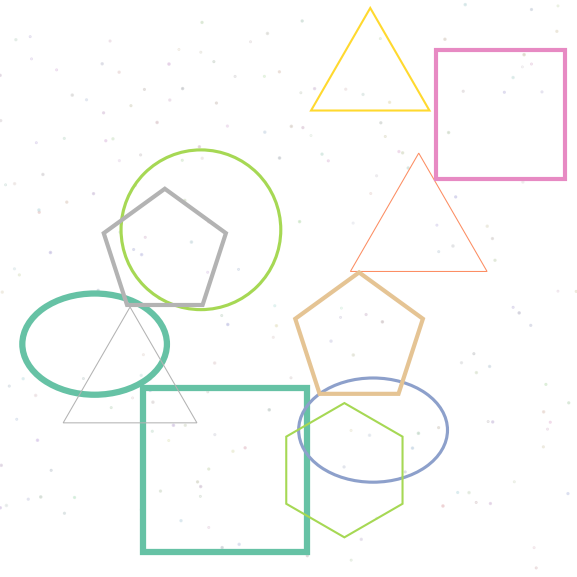[{"shape": "oval", "thickness": 3, "radius": 0.63, "center": [0.164, 0.403]}, {"shape": "square", "thickness": 3, "radius": 0.71, "center": [0.39, 0.185]}, {"shape": "triangle", "thickness": 0.5, "radius": 0.68, "center": [0.725, 0.597]}, {"shape": "oval", "thickness": 1.5, "radius": 0.64, "center": [0.646, 0.254]}, {"shape": "square", "thickness": 2, "radius": 0.56, "center": [0.866, 0.801]}, {"shape": "hexagon", "thickness": 1, "radius": 0.58, "center": [0.596, 0.185]}, {"shape": "circle", "thickness": 1.5, "radius": 0.69, "center": [0.348, 0.601]}, {"shape": "triangle", "thickness": 1, "radius": 0.59, "center": [0.641, 0.867]}, {"shape": "pentagon", "thickness": 2, "radius": 0.58, "center": [0.622, 0.411]}, {"shape": "triangle", "thickness": 0.5, "radius": 0.67, "center": [0.225, 0.334]}, {"shape": "pentagon", "thickness": 2, "radius": 0.56, "center": [0.285, 0.561]}]